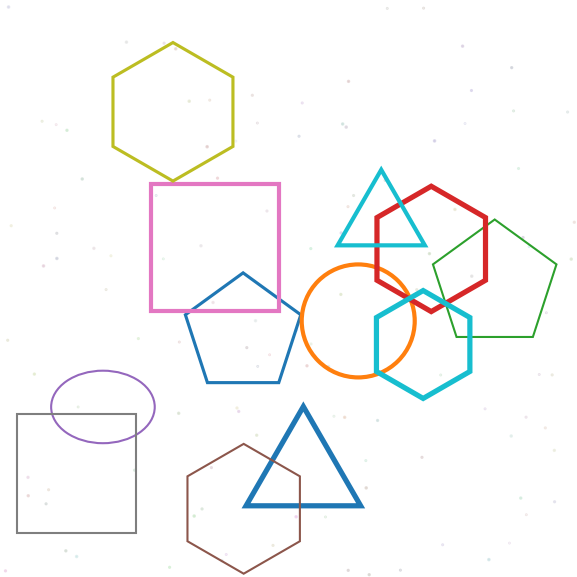[{"shape": "triangle", "thickness": 2.5, "radius": 0.57, "center": [0.525, 0.181]}, {"shape": "pentagon", "thickness": 1.5, "radius": 0.53, "center": [0.421, 0.422]}, {"shape": "circle", "thickness": 2, "radius": 0.49, "center": [0.62, 0.443]}, {"shape": "pentagon", "thickness": 1, "radius": 0.56, "center": [0.857, 0.507]}, {"shape": "hexagon", "thickness": 2.5, "radius": 0.54, "center": [0.747, 0.568]}, {"shape": "oval", "thickness": 1, "radius": 0.45, "center": [0.178, 0.294]}, {"shape": "hexagon", "thickness": 1, "radius": 0.56, "center": [0.422, 0.118]}, {"shape": "square", "thickness": 2, "radius": 0.55, "center": [0.372, 0.571]}, {"shape": "square", "thickness": 1, "radius": 0.51, "center": [0.133, 0.18]}, {"shape": "hexagon", "thickness": 1.5, "radius": 0.6, "center": [0.3, 0.806]}, {"shape": "hexagon", "thickness": 2.5, "radius": 0.47, "center": [0.733, 0.403]}, {"shape": "triangle", "thickness": 2, "radius": 0.44, "center": [0.66, 0.618]}]